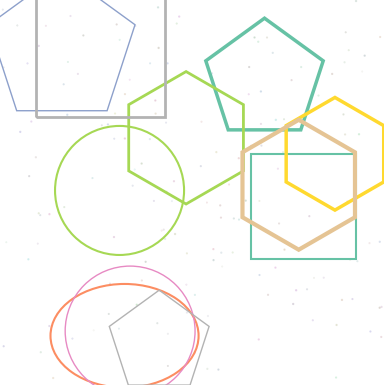[{"shape": "pentagon", "thickness": 2.5, "radius": 0.8, "center": [0.687, 0.792]}, {"shape": "square", "thickness": 1.5, "radius": 0.68, "center": [0.787, 0.464]}, {"shape": "oval", "thickness": 1.5, "radius": 0.96, "center": [0.323, 0.128]}, {"shape": "pentagon", "thickness": 1, "radius": 1.0, "center": [0.161, 0.874]}, {"shape": "circle", "thickness": 1, "radius": 0.84, "center": [0.338, 0.14]}, {"shape": "circle", "thickness": 1.5, "radius": 0.84, "center": [0.311, 0.505]}, {"shape": "hexagon", "thickness": 2, "radius": 0.86, "center": [0.483, 0.642]}, {"shape": "hexagon", "thickness": 2.5, "radius": 0.73, "center": [0.87, 0.601]}, {"shape": "hexagon", "thickness": 3, "radius": 0.84, "center": [0.776, 0.52]}, {"shape": "pentagon", "thickness": 1, "radius": 0.68, "center": [0.413, 0.11]}, {"shape": "square", "thickness": 2, "radius": 0.84, "center": [0.261, 0.863]}]